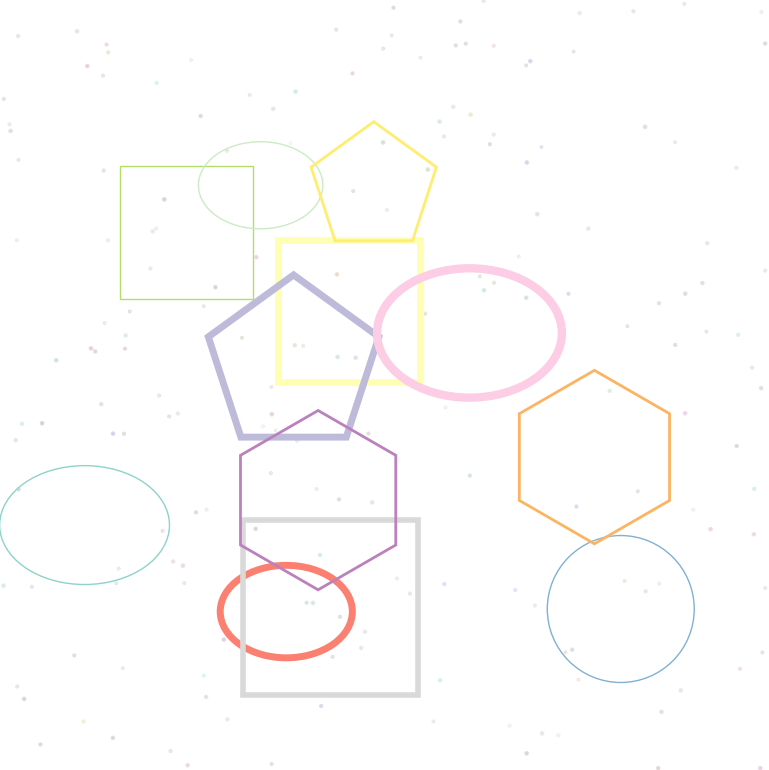[{"shape": "oval", "thickness": 0.5, "radius": 0.55, "center": [0.11, 0.318]}, {"shape": "square", "thickness": 2.5, "radius": 0.46, "center": [0.454, 0.596]}, {"shape": "pentagon", "thickness": 2.5, "radius": 0.58, "center": [0.381, 0.527]}, {"shape": "oval", "thickness": 2.5, "radius": 0.43, "center": [0.372, 0.206]}, {"shape": "circle", "thickness": 0.5, "radius": 0.48, "center": [0.806, 0.209]}, {"shape": "hexagon", "thickness": 1, "radius": 0.56, "center": [0.772, 0.406]}, {"shape": "square", "thickness": 0.5, "radius": 0.43, "center": [0.242, 0.698]}, {"shape": "oval", "thickness": 3, "radius": 0.6, "center": [0.61, 0.568]}, {"shape": "square", "thickness": 2, "radius": 0.57, "center": [0.429, 0.211]}, {"shape": "hexagon", "thickness": 1, "radius": 0.58, "center": [0.413, 0.35]}, {"shape": "oval", "thickness": 0.5, "radius": 0.4, "center": [0.338, 0.759]}, {"shape": "pentagon", "thickness": 1, "radius": 0.43, "center": [0.485, 0.756]}]